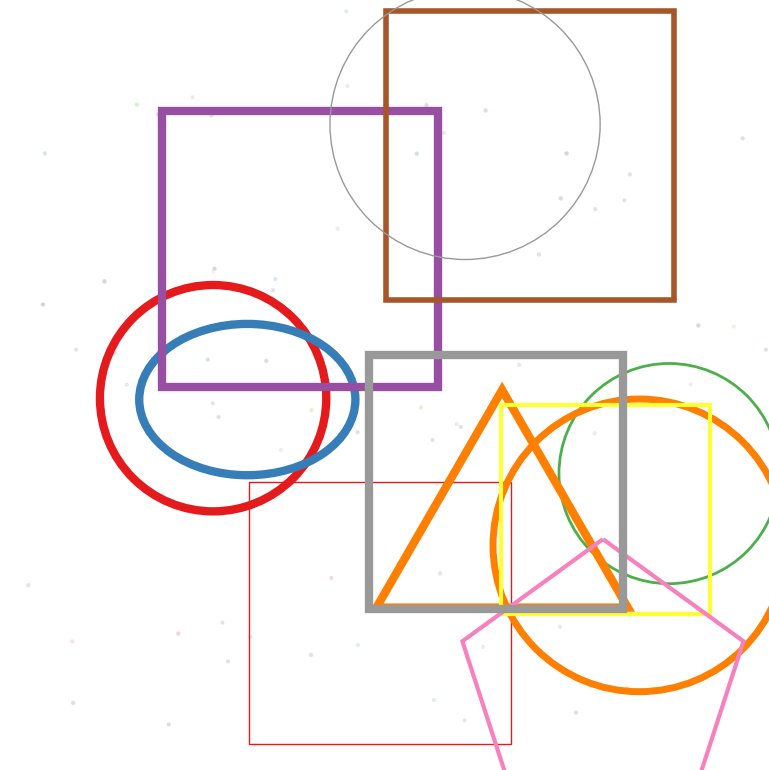[{"shape": "circle", "thickness": 3, "radius": 0.73, "center": [0.277, 0.483]}, {"shape": "square", "thickness": 0.5, "radius": 0.85, "center": [0.494, 0.204]}, {"shape": "oval", "thickness": 3, "radius": 0.7, "center": [0.321, 0.481]}, {"shape": "circle", "thickness": 1, "radius": 0.71, "center": [0.869, 0.385]}, {"shape": "square", "thickness": 3, "radius": 0.9, "center": [0.39, 0.676]}, {"shape": "circle", "thickness": 2.5, "radius": 0.95, "center": [0.83, 0.292]}, {"shape": "triangle", "thickness": 3, "radius": 0.94, "center": [0.652, 0.305]}, {"shape": "square", "thickness": 1.5, "radius": 0.68, "center": [0.786, 0.339]}, {"shape": "square", "thickness": 2, "radius": 0.94, "center": [0.688, 0.798]}, {"shape": "pentagon", "thickness": 1.5, "radius": 0.96, "center": [0.783, 0.108]}, {"shape": "square", "thickness": 3, "radius": 0.82, "center": [0.644, 0.374]}, {"shape": "circle", "thickness": 0.5, "radius": 0.88, "center": [0.604, 0.838]}]